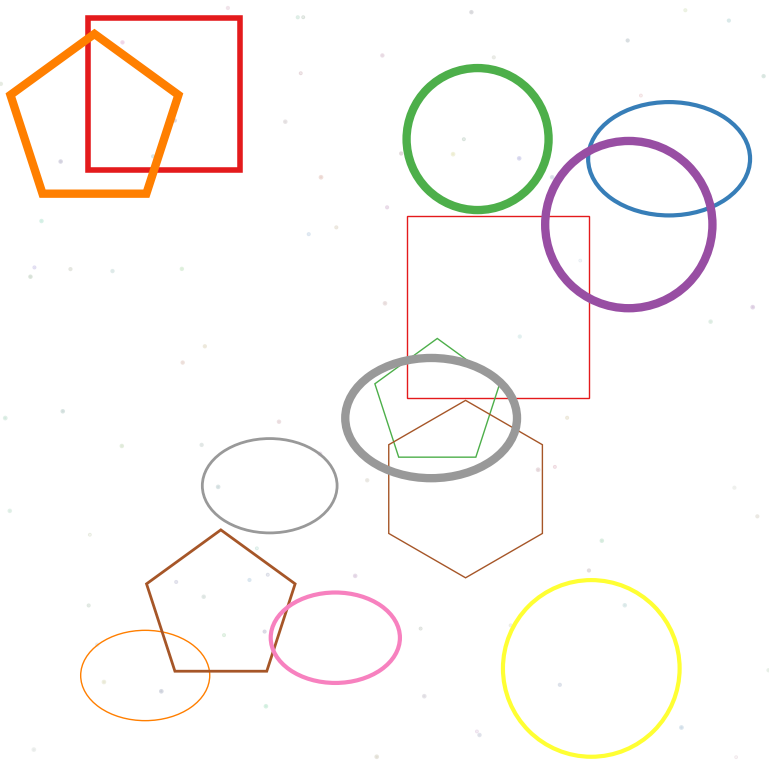[{"shape": "square", "thickness": 2, "radius": 0.49, "center": [0.213, 0.878]}, {"shape": "square", "thickness": 0.5, "radius": 0.59, "center": [0.646, 0.602]}, {"shape": "oval", "thickness": 1.5, "radius": 0.53, "center": [0.869, 0.794]}, {"shape": "pentagon", "thickness": 0.5, "radius": 0.43, "center": [0.568, 0.475]}, {"shape": "circle", "thickness": 3, "radius": 0.46, "center": [0.62, 0.819]}, {"shape": "circle", "thickness": 3, "radius": 0.54, "center": [0.817, 0.708]}, {"shape": "oval", "thickness": 0.5, "radius": 0.42, "center": [0.189, 0.123]}, {"shape": "pentagon", "thickness": 3, "radius": 0.57, "center": [0.123, 0.841]}, {"shape": "circle", "thickness": 1.5, "radius": 0.57, "center": [0.768, 0.132]}, {"shape": "pentagon", "thickness": 1, "radius": 0.51, "center": [0.287, 0.21]}, {"shape": "hexagon", "thickness": 0.5, "radius": 0.58, "center": [0.605, 0.365]}, {"shape": "oval", "thickness": 1.5, "radius": 0.42, "center": [0.435, 0.172]}, {"shape": "oval", "thickness": 3, "radius": 0.56, "center": [0.56, 0.457]}, {"shape": "oval", "thickness": 1, "radius": 0.44, "center": [0.35, 0.369]}]